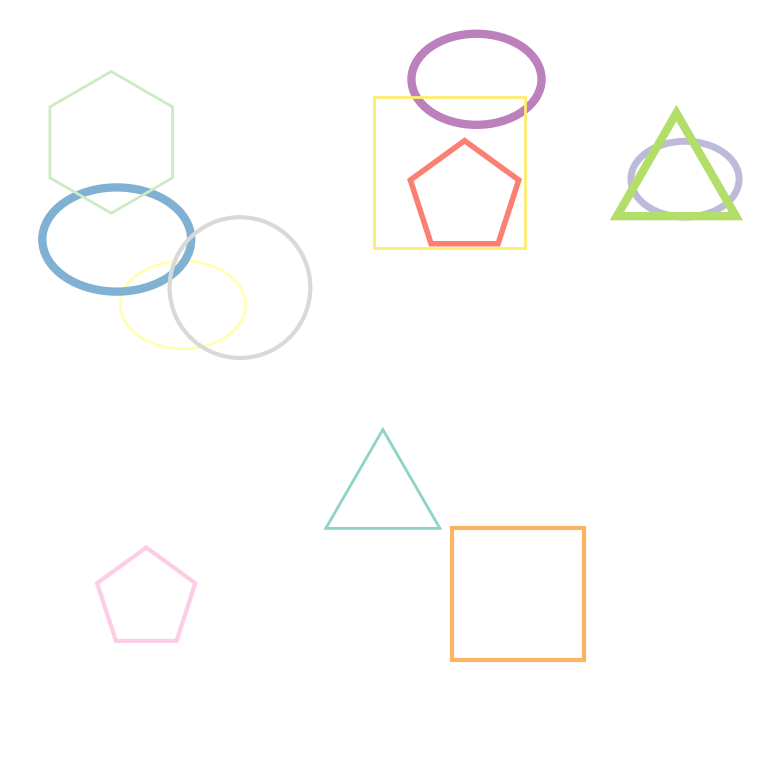[{"shape": "triangle", "thickness": 1, "radius": 0.43, "center": [0.497, 0.357]}, {"shape": "oval", "thickness": 1, "radius": 0.41, "center": [0.238, 0.604]}, {"shape": "oval", "thickness": 2.5, "radius": 0.35, "center": [0.89, 0.767]}, {"shape": "pentagon", "thickness": 2, "radius": 0.37, "center": [0.603, 0.743]}, {"shape": "oval", "thickness": 3, "radius": 0.48, "center": [0.152, 0.689]}, {"shape": "square", "thickness": 1.5, "radius": 0.43, "center": [0.673, 0.228]}, {"shape": "triangle", "thickness": 3, "radius": 0.45, "center": [0.878, 0.764]}, {"shape": "pentagon", "thickness": 1.5, "radius": 0.34, "center": [0.19, 0.222]}, {"shape": "circle", "thickness": 1.5, "radius": 0.46, "center": [0.312, 0.627]}, {"shape": "oval", "thickness": 3, "radius": 0.42, "center": [0.619, 0.897]}, {"shape": "hexagon", "thickness": 1, "radius": 0.46, "center": [0.144, 0.815]}, {"shape": "square", "thickness": 1, "radius": 0.49, "center": [0.584, 0.776]}]